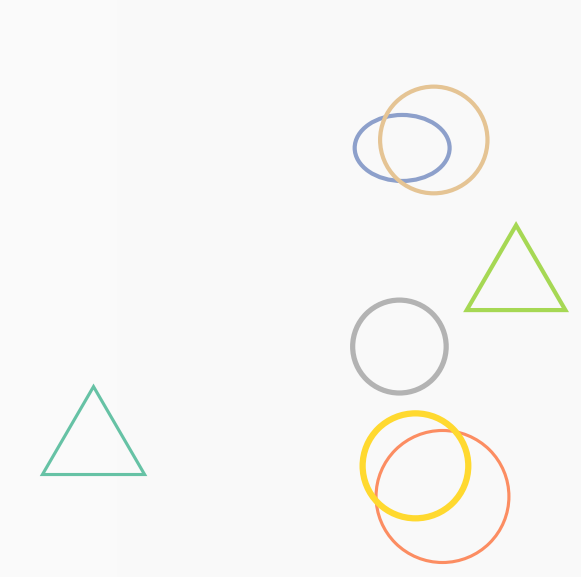[{"shape": "triangle", "thickness": 1.5, "radius": 0.51, "center": [0.161, 0.228]}, {"shape": "circle", "thickness": 1.5, "radius": 0.57, "center": [0.761, 0.139]}, {"shape": "oval", "thickness": 2, "radius": 0.41, "center": [0.692, 0.743]}, {"shape": "triangle", "thickness": 2, "radius": 0.49, "center": [0.888, 0.511]}, {"shape": "circle", "thickness": 3, "radius": 0.45, "center": [0.715, 0.192]}, {"shape": "circle", "thickness": 2, "radius": 0.46, "center": [0.746, 0.757]}, {"shape": "circle", "thickness": 2.5, "radius": 0.4, "center": [0.687, 0.399]}]